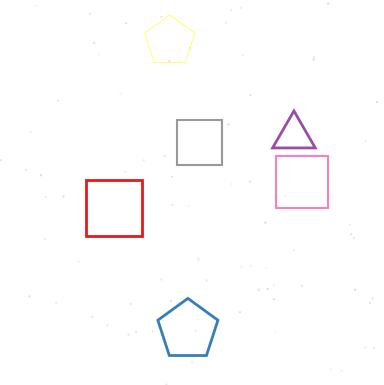[{"shape": "square", "thickness": 2, "radius": 0.36, "center": [0.295, 0.46]}, {"shape": "pentagon", "thickness": 2, "radius": 0.41, "center": [0.488, 0.143]}, {"shape": "triangle", "thickness": 2, "radius": 0.32, "center": [0.763, 0.648]}, {"shape": "pentagon", "thickness": 0.5, "radius": 0.34, "center": [0.441, 0.893]}, {"shape": "square", "thickness": 1.5, "radius": 0.34, "center": [0.785, 0.528]}, {"shape": "square", "thickness": 1.5, "radius": 0.29, "center": [0.517, 0.629]}]